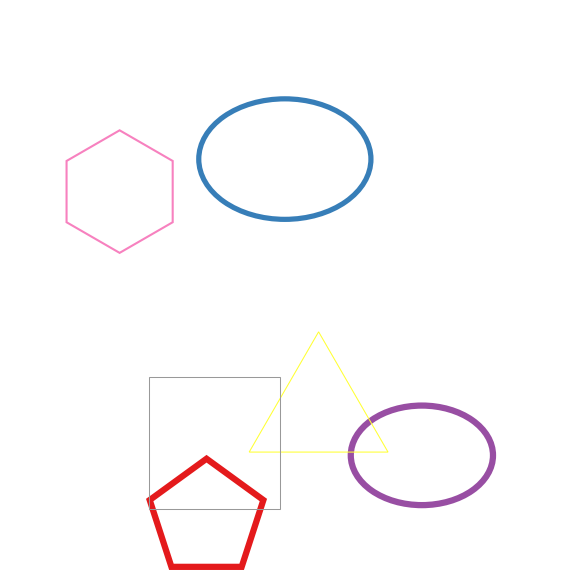[{"shape": "pentagon", "thickness": 3, "radius": 0.52, "center": [0.358, 0.101]}, {"shape": "oval", "thickness": 2.5, "radius": 0.75, "center": [0.493, 0.724]}, {"shape": "oval", "thickness": 3, "radius": 0.62, "center": [0.731, 0.211]}, {"shape": "triangle", "thickness": 0.5, "radius": 0.69, "center": [0.552, 0.286]}, {"shape": "hexagon", "thickness": 1, "radius": 0.53, "center": [0.207, 0.667]}, {"shape": "square", "thickness": 0.5, "radius": 0.57, "center": [0.371, 0.232]}]